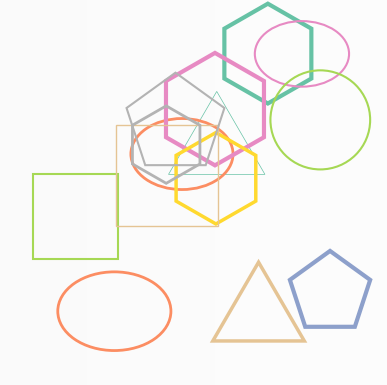[{"shape": "triangle", "thickness": 0.5, "radius": 0.72, "center": [0.559, 0.619]}, {"shape": "hexagon", "thickness": 3, "radius": 0.65, "center": [0.691, 0.861]}, {"shape": "oval", "thickness": 2, "radius": 0.73, "center": [0.295, 0.192]}, {"shape": "oval", "thickness": 2, "radius": 0.66, "center": [0.47, 0.6]}, {"shape": "pentagon", "thickness": 3, "radius": 0.54, "center": [0.852, 0.239]}, {"shape": "oval", "thickness": 1.5, "radius": 0.61, "center": [0.779, 0.86]}, {"shape": "hexagon", "thickness": 3, "radius": 0.73, "center": [0.555, 0.717]}, {"shape": "square", "thickness": 1.5, "radius": 0.55, "center": [0.195, 0.437]}, {"shape": "circle", "thickness": 1.5, "radius": 0.64, "center": [0.827, 0.689]}, {"shape": "hexagon", "thickness": 2.5, "radius": 0.59, "center": [0.557, 0.537]}, {"shape": "triangle", "thickness": 2.5, "radius": 0.68, "center": [0.667, 0.183]}, {"shape": "square", "thickness": 1, "radius": 0.66, "center": [0.432, 0.544]}, {"shape": "pentagon", "thickness": 1.5, "radius": 0.66, "center": [0.453, 0.678]}, {"shape": "hexagon", "thickness": 2, "radius": 0.5, "center": [0.429, 0.624]}]